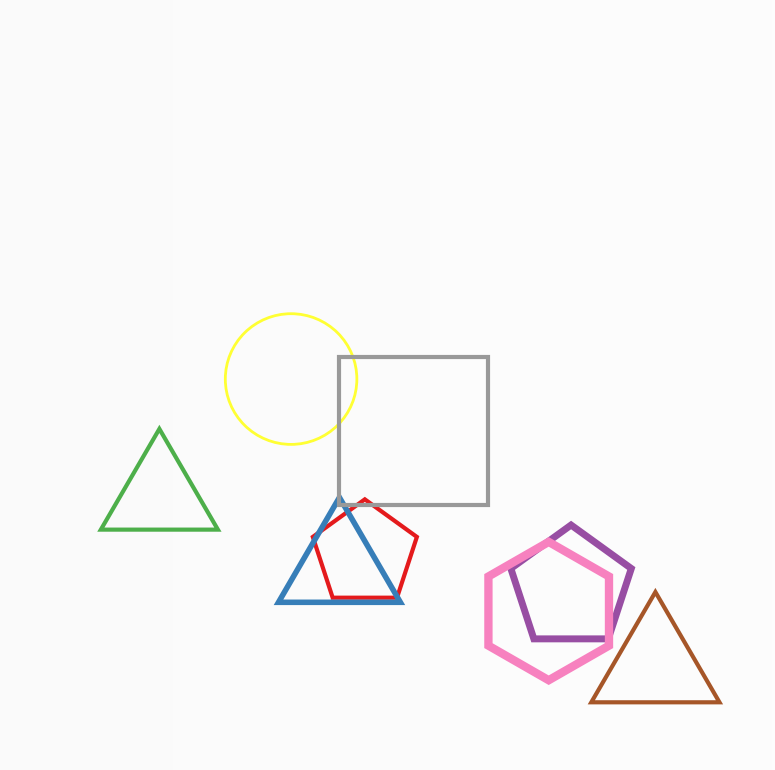[{"shape": "pentagon", "thickness": 1.5, "radius": 0.35, "center": [0.471, 0.281]}, {"shape": "triangle", "thickness": 2, "radius": 0.45, "center": [0.438, 0.263]}, {"shape": "triangle", "thickness": 1.5, "radius": 0.44, "center": [0.206, 0.356]}, {"shape": "pentagon", "thickness": 2.5, "radius": 0.41, "center": [0.737, 0.236]}, {"shape": "circle", "thickness": 1, "radius": 0.42, "center": [0.376, 0.508]}, {"shape": "triangle", "thickness": 1.5, "radius": 0.48, "center": [0.846, 0.136]}, {"shape": "hexagon", "thickness": 3, "radius": 0.45, "center": [0.708, 0.206]}, {"shape": "square", "thickness": 1.5, "radius": 0.48, "center": [0.533, 0.44]}]